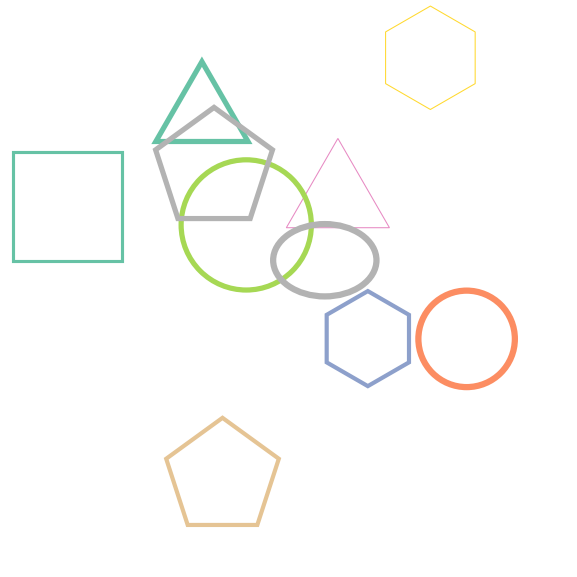[{"shape": "triangle", "thickness": 2.5, "radius": 0.46, "center": [0.35, 0.8]}, {"shape": "square", "thickness": 1.5, "radius": 0.47, "center": [0.116, 0.642]}, {"shape": "circle", "thickness": 3, "radius": 0.42, "center": [0.808, 0.412]}, {"shape": "hexagon", "thickness": 2, "radius": 0.41, "center": [0.637, 0.413]}, {"shape": "triangle", "thickness": 0.5, "radius": 0.52, "center": [0.585, 0.656]}, {"shape": "circle", "thickness": 2.5, "radius": 0.56, "center": [0.426, 0.61]}, {"shape": "hexagon", "thickness": 0.5, "radius": 0.45, "center": [0.745, 0.899]}, {"shape": "pentagon", "thickness": 2, "radius": 0.51, "center": [0.385, 0.173]}, {"shape": "pentagon", "thickness": 2.5, "radius": 0.53, "center": [0.371, 0.707]}, {"shape": "oval", "thickness": 3, "radius": 0.45, "center": [0.562, 0.548]}]